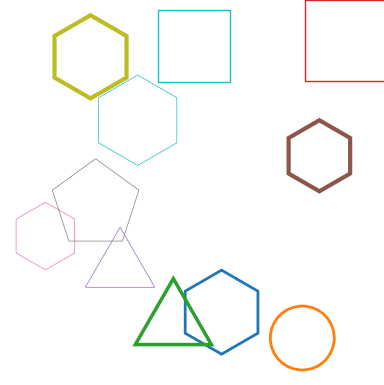[{"shape": "hexagon", "thickness": 2, "radius": 0.55, "center": [0.575, 0.189]}, {"shape": "circle", "thickness": 2, "radius": 0.42, "center": [0.785, 0.122]}, {"shape": "triangle", "thickness": 2.5, "radius": 0.57, "center": [0.45, 0.162]}, {"shape": "square", "thickness": 1, "radius": 0.52, "center": [0.896, 0.895]}, {"shape": "triangle", "thickness": 0.5, "radius": 0.52, "center": [0.312, 0.306]}, {"shape": "hexagon", "thickness": 3, "radius": 0.46, "center": [0.83, 0.595]}, {"shape": "hexagon", "thickness": 0.5, "radius": 0.44, "center": [0.118, 0.387]}, {"shape": "pentagon", "thickness": 0.5, "radius": 0.59, "center": [0.248, 0.47]}, {"shape": "hexagon", "thickness": 3, "radius": 0.54, "center": [0.235, 0.852]}, {"shape": "hexagon", "thickness": 0.5, "radius": 0.59, "center": [0.358, 0.688]}, {"shape": "square", "thickness": 1, "radius": 0.47, "center": [0.504, 0.882]}]